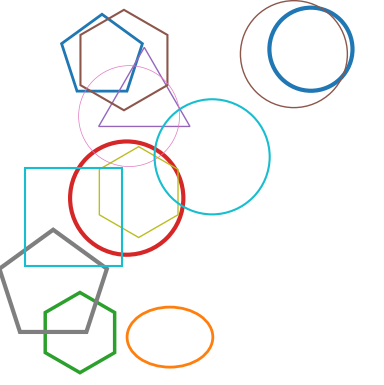[{"shape": "circle", "thickness": 3, "radius": 0.54, "center": [0.808, 0.872]}, {"shape": "pentagon", "thickness": 2, "radius": 0.55, "center": [0.265, 0.853]}, {"shape": "oval", "thickness": 2, "radius": 0.56, "center": [0.441, 0.124]}, {"shape": "hexagon", "thickness": 2.5, "radius": 0.52, "center": [0.208, 0.136]}, {"shape": "circle", "thickness": 3, "radius": 0.74, "center": [0.329, 0.485]}, {"shape": "triangle", "thickness": 1, "radius": 0.68, "center": [0.375, 0.74]}, {"shape": "circle", "thickness": 1, "radius": 0.69, "center": [0.763, 0.859]}, {"shape": "hexagon", "thickness": 1.5, "radius": 0.65, "center": [0.322, 0.844]}, {"shape": "circle", "thickness": 0.5, "radius": 0.66, "center": [0.335, 0.698]}, {"shape": "pentagon", "thickness": 3, "radius": 0.73, "center": [0.138, 0.257]}, {"shape": "hexagon", "thickness": 1, "radius": 0.59, "center": [0.36, 0.501]}, {"shape": "square", "thickness": 1.5, "radius": 0.63, "center": [0.191, 0.437]}, {"shape": "circle", "thickness": 1.5, "radius": 0.75, "center": [0.551, 0.593]}]